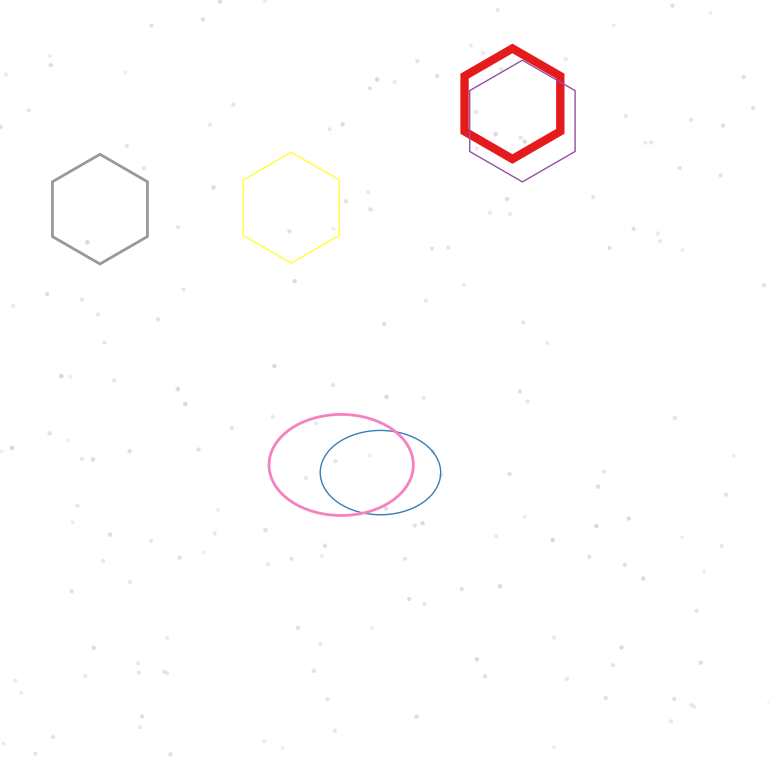[{"shape": "hexagon", "thickness": 3, "radius": 0.36, "center": [0.665, 0.865]}, {"shape": "oval", "thickness": 0.5, "radius": 0.39, "center": [0.494, 0.386]}, {"shape": "hexagon", "thickness": 0.5, "radius": 0.4, "center": [0.678, 0.843]}, {"shape": "hexagon", "thickness": 0.5, "radius": 0.36, "center": [0.378, 0.73]}, {"shape": "oval", "thickness": 1, "radius": 0.47, "center": [0.443, 0.396]}, {"shape": "hexagon", "thickness": 1, "radius": 0.36, "center": [0.13, 0.728]}]